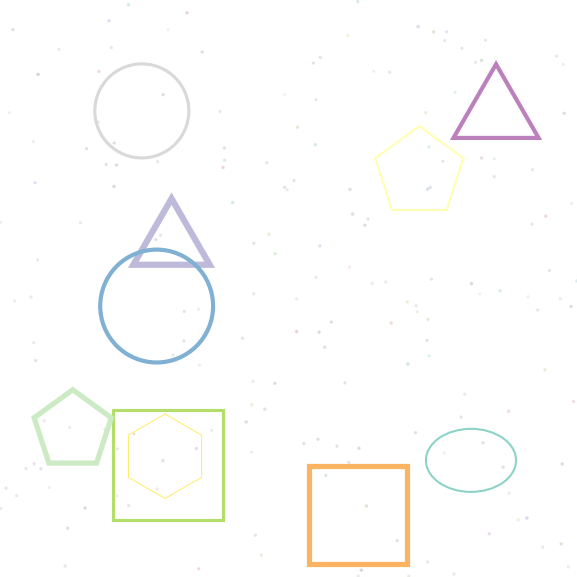[{"shape": "oval", "thickness": 1, "radius": 0.39, "center": [0.816, 0.202]}, {"shape": "pentagon", "thickness": 1, "radius": 0.4, "center": [0.726, 0.7]}, {"shape": "triangle", "thickness": 3, "radius": 0.38, "center": [0.297, 0.579]}, {"shape": "circle", "thickness": 2, "radius": 0.49, "center": [0.271, 0.469]}, {"shape": "square", "thickness": 2.5, "radius": 0.42, "center": [0.619, 0.108]}, {"shape": "square", "thickness": 1.5, "radius": 0.47, "center": [0.291, 0.194]}, {"shape": "circle", "thickness": 1.5, "radius": 0.41, "center": [0.246, 0.807]}, {"shape": "triangle", "thickness": 2, "radius": 0.43, "center": [0.859, 0.803]}, {"shape": "pentagon", "thickness": 2.5, "radius": 0.35, "center": [0.126, 0.254]}, {"shape": "hexagon", "thickness": 0.5, "radius": 0.37, "center": [0.286, 0.209]}]